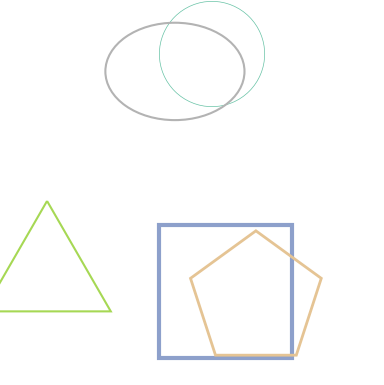[{"shape": "circle", "thickness": 0.5, "radius": 0.68, "center": [0.551, 0.86]}, {"shape": "square", "thickness": 3, "radius": 0.86, "center": [0.586, 0.242]}, {"shape": "triangle", "thickness": 1.5, "radius": 0.96, "center": [0.122, 0.287]}, {"shape": "pentagon", "thickness": 2, "radius": 0.89, "center": [0.665, 0.222]}, {"shape": "oval", "thickness": 1.5, "radius": 0.9, "center": [0.454, 0.814]}]